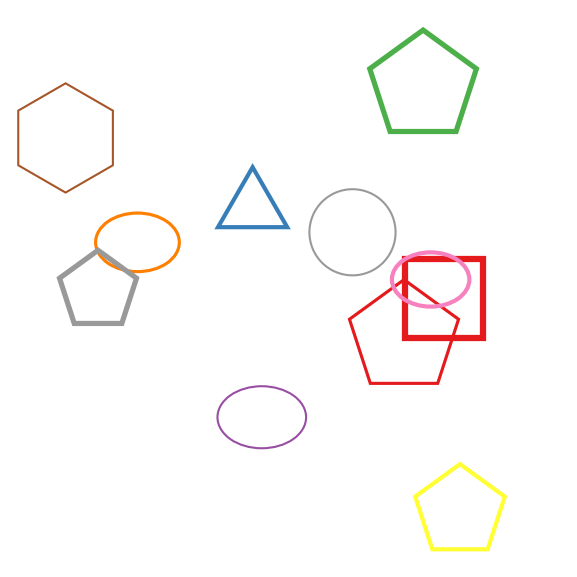[{"shape": "pentagon", "thickness": 1.5, "radius": 0.5, "center": [0.7, 0.416]}, {"shape": "square", "thickness": 3, "radius": 0.34, "center": [0.769, 0.482]}, {"shape": "triangle", "thickness": 2, "radius": 0.35, "center": [0.437, 0.64]}, {"shape": "pentagon", "thickness": 2.5, "radius": 0.49, "center": [0.733, 0.85]}, {"shape": "oval", "thickness": 1, "radius": 0.38, "center": [0.453, 0.277]}, {"shape": "oval", "thickness": 1.5, "radius": 0.36, "center": [0.238, 0.579]}, {"shape": "pentagon", "thickness": 2, "radius": 0.41, "center": [0.797, 0.114]}, {"shape": "hexagon", "thickness": 1, "radius": 0.47, "center": [0.114, 0.76]}, {"shape": "oval", "thickness": 2, "radius": 0.34, "center": [0.746, 0.515]}, {"shape": "circle", "thickness": 1, "radius": 0.37, "center": [0.61, 0.597]}, {"shape": "pentagon", "thickness": 2.5, "radius": 0.35, "center": [0.17, 0.496]}]